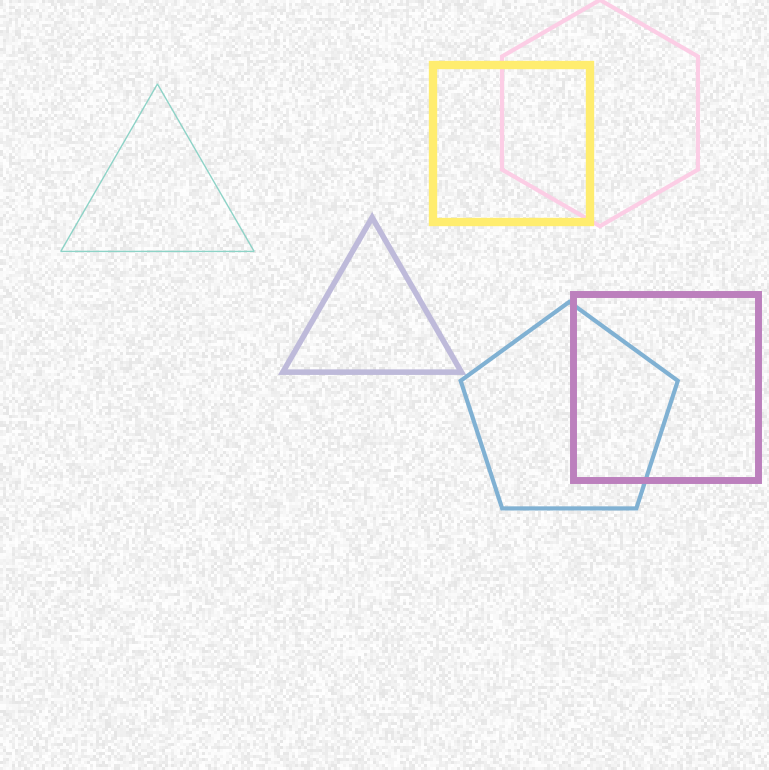[{"shape": "triangle", "thickness": 0.5, "radius": 0.72, "center": [0.204, 0.746]}, {"shape": "triangle", "thickness": 2, "radius": 0.67, "center": [0.483, 0.584]}, {"shape": "pentagon", "thickness": 1.5, "radius": 0.74, "center": [0.739, 0.46]}, {"shape": "hexagon", "thickness": 1.5, "radius": 0.73, "center": [0.779, 0.853]}, {"shape": "square", "thickness": 2.5, "radius": 0.6, "center": [0.864, 0.497]}, {"shape": "square", "thickness": 3, "radius": 0.51, "center": [0.664, 0.814]}]